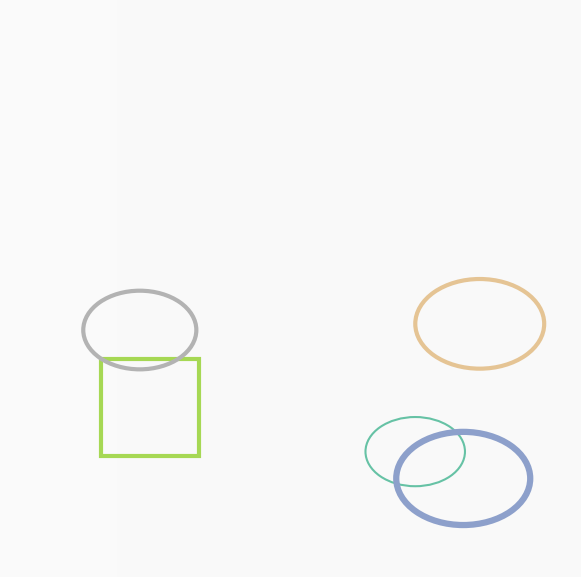[{"shape": "oval", "thickness": 1, "radius": 0.43, "center": [0.714, 0.217]}, {"shape": "oval", "thickness": 3, "radius": 0.58, "center": [0.797, 0.171]}, {"shape": "square", "thickness": 2, "radius": 0.42, "center": [0.259, 0.293]}, {"shape": "oval", "thickness": 2, "radius": 0.55, "center": [0.825, 0.438]}, {"shape": "oval", "thickness": 2, "radius": 0.49, "center": [0.241, 0.428]}]